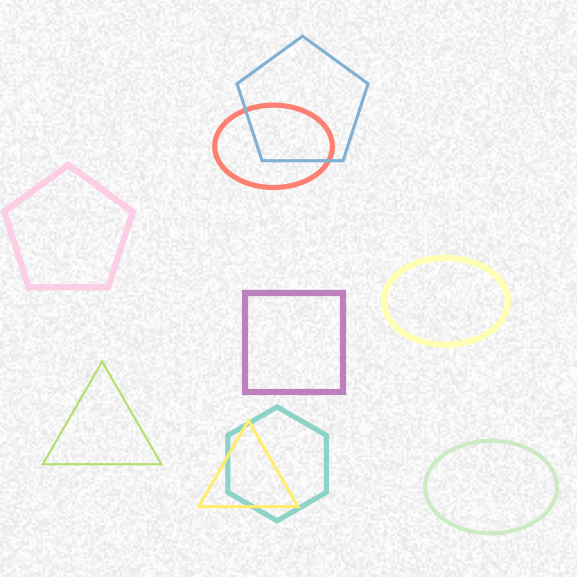[{"shape": "hexagon", "thickness": 2.5, "radius": 0.49, "center": [0.48, 0.196]}, {"shape": "oval", "thickness": 3, "radius": 0.54, "center": [0.772, 0.477]}, {"shape": "oval", "thickness": 2.5, "radius": 0.51, "center": [0.474, 0.746]}, {"shape": "pentagon", "thickness": 1.5, "radius": 0.6, "center": [0.524, 0.817]}, {"shape": "triangle", "thickness": 1, "radius": 0.59, "center": [0.177, 0.255]}, {"shape": "pentagon", "thickness": 3, "radius": 0.59, "center": [0.119, 0.596]}, {"shape": "square", "thickness": 3, "radius": 0.43, "center": [0.509, 0.406]}, {"shape": "oval", "thickness": 2, "radius": 0.57, "center": [0.85, 0.156]}, {"shape": "triangle", "thickness": 1.5, "radius": 0.5, "center": [0.43, 0.172]}]